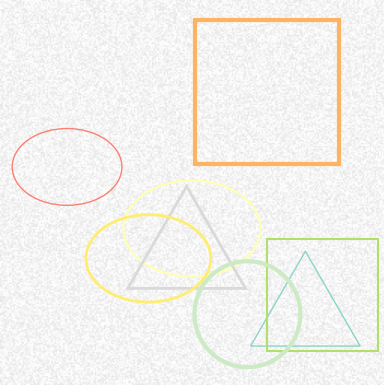[{"shape": "triangle", "thickness": 1, "radius": 0.82, "center": [0.793, 0.183]}, {"shape": "oval", "thickness": 1.5, "radius": 0.89, "center": [0.498, 0.406]}, {"shape": "oval", "thickness": 1, "radius": 0.71, "center": [0.174, 0.566]}, {"shape": "square", "thickness": 3, "radius": 0.94, "center": [0.693, 0.761]}, {"shape": "square", "thickness": 1.5, "radius": 0.73, "center": [0.838, 0.234]}, {"shape": "triangle", "thickness": 2, "radius": 0.88, "center": [0.485, 0.339]}, {"shape": "circle", "thickness": 3, "radius": 0.69, "center": [0.643, 0.184]}, {"shape": "oval", "thickness": 2, "radius": 0.81, "center": [0.385, 0.329]}]